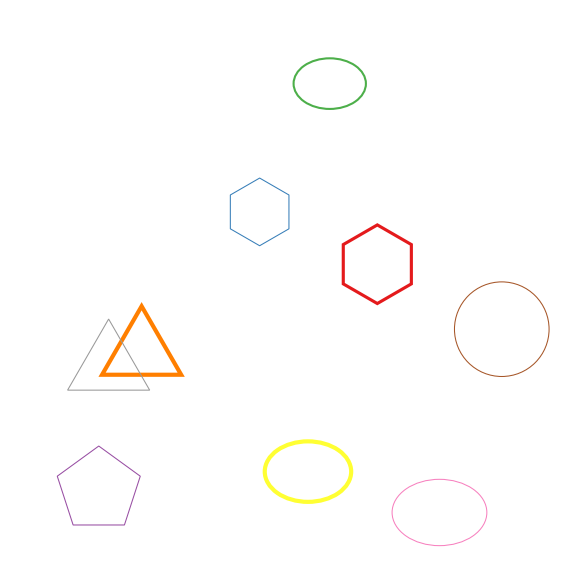[{"shape": "hexagon", "thickness": 1.5, "radius": 0.34, "center": [0.653, 0.542]}, {"shape": "hexagon", "thickness": 0.5, "radius": 0.29, "center": [0.45, 0.632]}, {"shape": "oval", "thickness": 1, "radius": 0.31, "center": [0.571, 0.854]}, {"shape": "pentagon", "thickness": 0.5, "radius": 0.38, "center": [0.171, 0.151]}, {"shape": "triangle", "thickness": 2, "radius": 0.4, "center": [0.245, 0.39]}, {"shape": "oval", "thickness": 2, "radius": 0.37, "center": [0.533, 0.182]}, {"shape": "circle", "thickness": 0.5, "radius": 0.41, "center": [0.869, 0.429]}, {"shape": "oval", "thickness": 0.5, "radius": 0.41, "center": [0.761, 0.112]}, {"shape": "triangle", "thickness": 0.5, "radius": 0.41, "center": [0.188, 0.365]}]